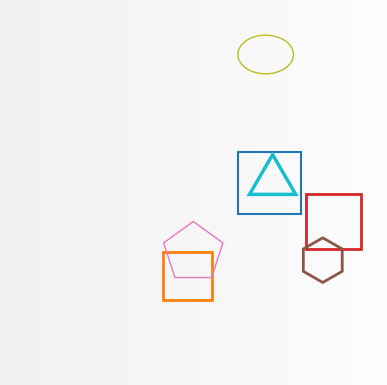[{"shape": "square", "thickness": 1.5, "radius": 0.41, "center": [0.696, 0.525]}, {"shape": "square", "thickness": 2, "radius": 0.31, "center": [0.484, 0.284]}, {"shape": "square", "thickness": 2, "radius": 0.36, "center": [0.861, 0.425]}, {"shape": "hexagon", "thickness": 2, "radius": 0.29, "center": [0.833, 0.324]}, {"shape": "pentagon", "thickness": 1, "radius": 0.4, "center": [0.499, 0.344]}, {"shape": "oval", "thickness": 1, "radius": 0.36, "center": [0.686, 0.858]}, {"shape": "triangle", "thickness": 2.5, "radius": 0.34, "center": [0.704, 0.53]}]